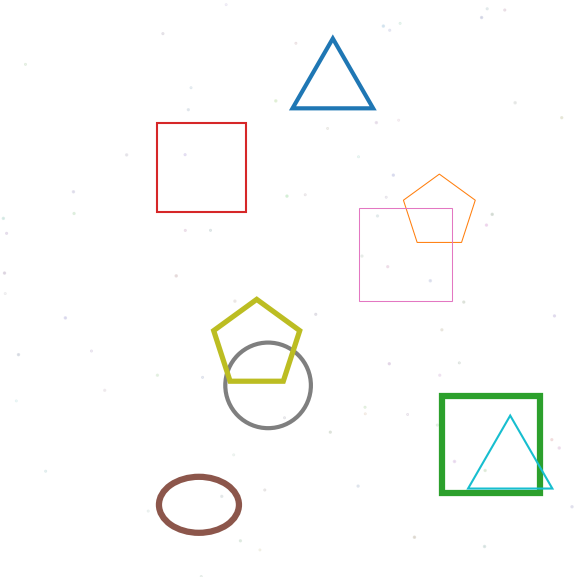[{"shape": "triangle", "thickness": 2, "radius": 0.4, "center": [0.576, 0.852]}, {"shape": "pentagon", "thickness": 0.5, "radius": 0.33, "center": [0.761, 0.632]}, {"shape": "square", "thickness": 3, "radius": 0.42, "center": [0.85, 0.229]}, {"shape": "square", "thickness": 1, "radius": 0.39, "center": [0.349, 0.708]}, {"shape": "oval", "thickness": 3, "radius": 0.35, "center": [0.345, 0.125]}, {"shape": "square", "thickness": 0.5, "radius": 0.4, "center": [0.703, 0.558]}, {"shape": "circle", "thickness": 2, "radius": 0.37, "center": [0.464, 0.332]}, {"shape": "pentagon", "thickness": 2.5, "radius": 0.39, "center": [0.445, 0.402]}, {"shape": "triangle", "thickness": 1, "radius": 0.42, "center": [0.883, 0.195]}]